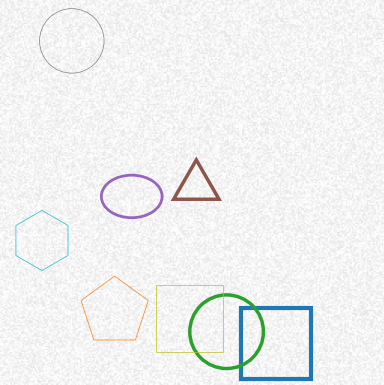[{"shape": "square", "thickness": 3, "radius": 0.46, "center": [0.716, 0.107]}, {"shape": "pentagon", "thickness": 0.5, "radius": 0.46, "center": [0.298, 0.191]}, {"shape": "circle", "thickness": 2.5, "radius": 0.48, "center": [0.589, 0.138]}, {"shape": "oval", "thickness": 2, "radius": 0.39, "center": [0.342, 0.49]}, {"shape": "triangle", "thickness": 2.5, "radius": 0.34, "center": [0.51, 0.517]}, {"shape": "circle", "thickness": 0.5, "radius": 0.42, "center": [0.187, 0.894]}, {"shape": "square", "thickness": 0.5, "radius": 0.43, "center": [0.492, 0.173]}, {"shape": "hexagon", "thickness": 0.5, "radius": 0.39, "center": [0.109, 0.375]}]